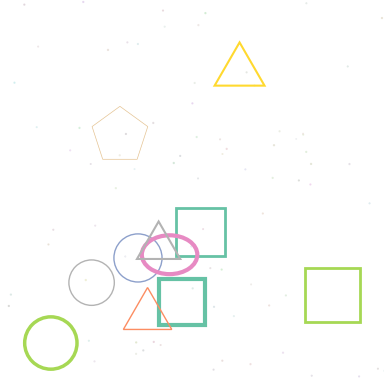[{"shape": "square", "thickness": 2, "radius": 0.32, "center": [0.521, 0.398]}, {"shape": "square", "thickness": 3, "radius": 0.3, "center": [0.473, 0.216]}, {"shape": "triangle", "thickness": 1, "radius": 0.36, "center": [0.383, 0.181]}, {"shape": "circle", "thickness": 1, "radius": 0.31, "center": [0.358, 0.33]}, {"shape": "oval", "thickness": 3, "radius": 0.36, "center": [0.44, 0.338]}, {"shape": "square", "thickness": 2, "radius": 0.36, "center": [0.863, 0.234]}, {"shape": "circle", "thickness": 2.5, "radius": 0.34, "center": [0.132, 0.109]}, {"shape": "triangle", "thickness": 1.5, "radius": 0.37, "center": [0.622, 0.815]}, {"shape": "pentagon", "thickness": 0.5, "radius": 0.38, "center": [0.311, 0.648]}, {"shape": "triangle", "thickness": 1.5, "radius": 0.32, "center": [0.412, 0.36]}, {"shape": "circle", "thickness": 1, "radius": 0.3, "center": [0.238, 0.266]}]